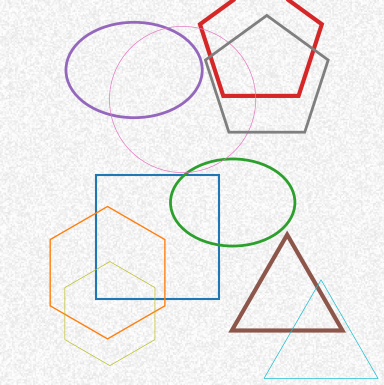[{"shape": "square", "thickness": 1.5, "radius": 0.8, "center": [0.41, 0.384]}, {"shape": "hexagon", "thickness": 1, "radius": 0.86, "center": [0.279, 0.292]}, {"shape": "oval", "thickness": 2, "radius": 0.81, "center": [0.604, 0.474]}, {"shape": "pentagon", "thickness": 3, "radius": 0.83, "center": [0.678, 0.886]}, {"shape": "oval", "thickness": 2, "radius": 0.89, "center": [0.348, 0.818]}, {"shape": "triangle", "thickness": 3, "radius": 0.83, "center": [0.746, 0.224]}, {"shape": "circle", "thickness": 0.5, "radius": 0.95, "center": [0.474, 0.742]}, {"shape": "pentagon", "thickness": 2, "radius": 0.84, "center": [0.693, 0.792]}, {"shape": "hexagon", "thickness": 0.5, "radius": 0.68, "center": [0.285, 0.185]}, {"shape": "triangle", "thickness": 0.5, "radius": 0.86, "center": [0.834, 0.102]}]